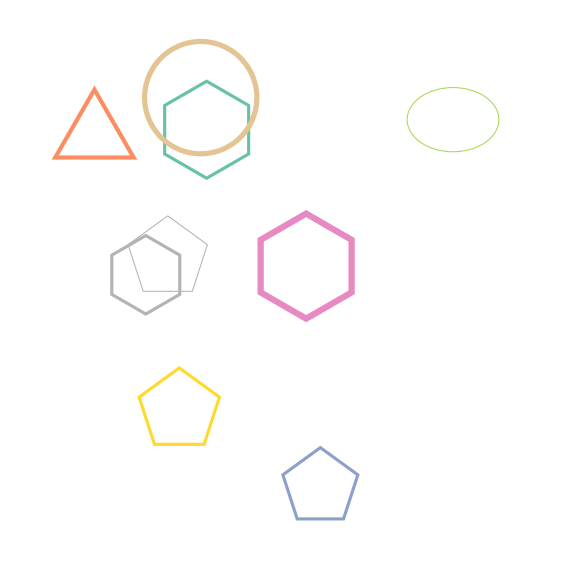[{"shape": "hexagon", "thickness": 1.5, "radius": 0.42, "center": [0.358, 0.775]}, {"shape": "triangle", "thickness": 2, "radius": 0.39, "center": [0.164, 0.766]}, {"shape": "pentagon", "thickness": 1.5, "radius": 0.34, "center": [0.555, 0.156]}, {"shape": "hexagon", "thickness": 3, "radius": 0.45, "center": [0.53, 0.538]}, {"shape": "oval", "thickness": 0.5, "radius": 0.4, "center": [0.784, 0.792]}, {"shape": "pentagon", "thickness": 1.5, "radius": 0.37, "center": [0.31, 0.289]}, {"shape": "circle", "thickness": 2.5, "radius": 0.49, "center": [0.348, 0.83]}, {"shape": "hexagon", "thickness": 1.5, "radius": 0.34, "center": [0.252, 0.523]}, {"shape": "pentagon", "thickness": 0.5, "radius": 0.36, "center": [0.291, 0.553]}]